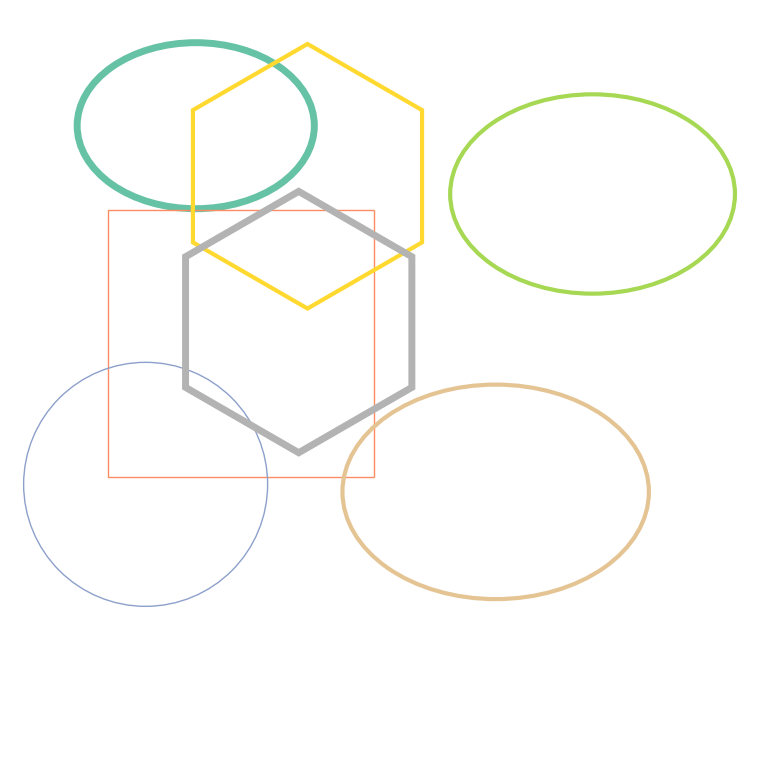[{"shape": "oval", "thickness": 2.5, "radius": 0.77, "center": [0.254, 0.837]}, {"shape": "square", "thickness": 0.5, "radius": 0.87, "center": [0.313, 0.554]}, {"shape": "circle", "thickness": 0.5, "radius": 0.79, "center": [0.189, 0.371]}, {"shape": "oval", "thickness": 1.5, "radius": 0.92, "center": [0.77, 0.748]}, {"shape": "hexagon", "thickness": 1.5, "radius": 0.86, "center": [0.399, 0.771]}, {"shape": "oval", "thickness": 1.5, "radius": 0.99, "center": [0.644, 0.361]}, {"shape": "hexagon", "thickness": 2.5, "radius": 0.85, "center": [0.388, 0.582]}]